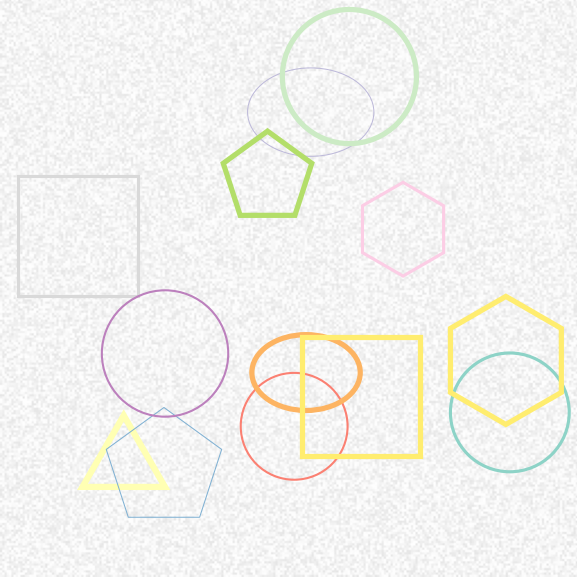[{"shape": "circle", "thickness": 1.5, "radius": 0.51, "center": [0.883, 0.285]}, {"shape": "triangle", "thickness": 3, "radius": 0.41, "center": [0.214, 0.197]}, {"shape": "oval", "thickness": 0.5, "radius": 0.55, "center": [0.538, 0.805]}, {"shape": "circle", "thickness": 1, "radius": 0.46, "center": [0.509, 0.261]}, {"shape": "pentagon", "thickness": 0.5, "radius": 0.53, "center": [0.284, 0.188]}, {"shape": "oval", "thickness": 2.5, "radius": 0.47, "center": [0.53, 0.354]}, {"shape": "pentagon", "thickness": 2.5, "radius": 0.4, "center": [0.463, 0.691]}, {"shape": "hexagon", "thickness": 1.5, "radius": 0.41, "center": [0.698, 0.602]}, {"shape": "square", "thickness": 1.5, "radius": 0.52, "center": [0.134, 0.591]}, {"shape": "circle", "thickness": 1, "radius": 0.55, "center": [0.286, 0.387]}, {"shape": "circle", "thickness": 2.5, "radius": 0.58, "center": [0.605, 0.867]}, {"shape": "hexagon", "thickness": 2.5, "radius": 0.55, "center": [0.876, 0.375]}, {"shape": "square", "thickness": 2.5, "radius": 0.51, "center": [0.625, 0.312]}]